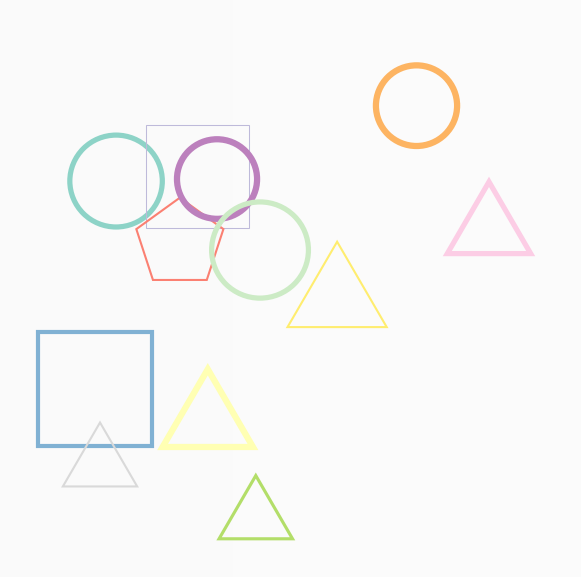[{"shape": "circle", "thickness": 2.5, "radius": 0.4, "center": [0.2, 0.686]}, {"shape": "triangle", "thickness": 3, "radius": 0.45, "center": [0.357, 0.27]}, {"shape": "square", "thickness": 0.5, "radius": 0.44, "center": [0.34, 0.694]}, {"shape": "pentagon", "thickness": 1, "radius": 0.39, "center": [0.309, 0.578]}, {"shape": "square", "thickness": 2, "radius": 0.49, "center": [0.163, 0.326]}, {"shape": "circle", "thickness": 3, "radius": 0.35, "center": [0.717, 0.816]}, {"shape": "triangle", "thickness": 1.5, "radius": 0.36, "center": [0.44, 0.103]}, {"shape": "triangle", "thickness": 2.5, "radius": 0.41, "center": [0.841, 0.601]}, {"shape": "triangle", "thickness": 1, "radius": 0.37, "center": [0.172, 0.194]}, {"shape": "circle", "thickness": 3, "radius": 0.34, "center": [0.373, 0.689]}, {"shape": "circle", "thickness": 2.5, "radius": 0.42, "center": [0.447, 0.566]}, {"shape": "triangle", "thickness": 1, "radius": 0.49, "center": [0.58, 0.482]}]